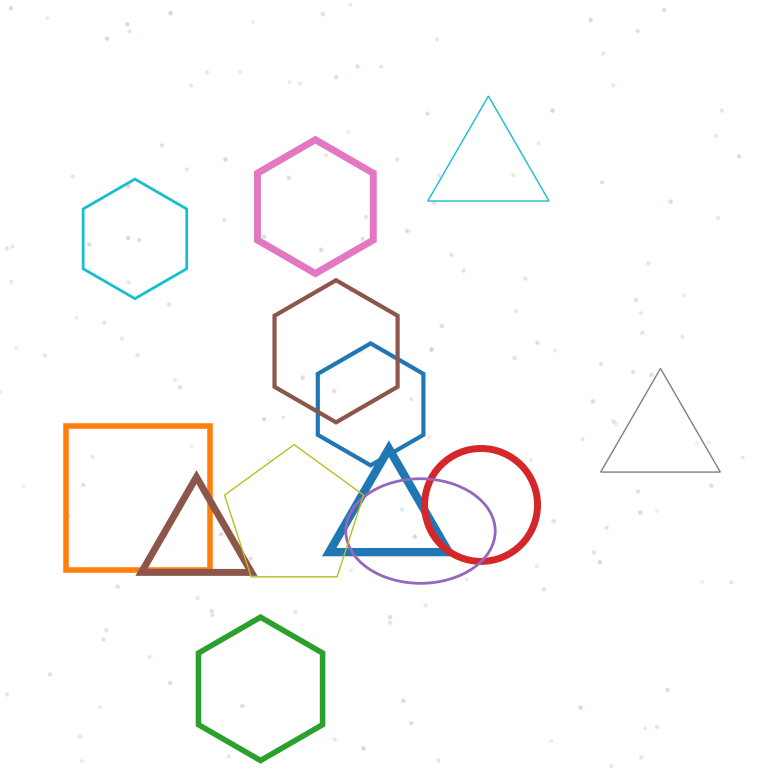[{"shape": "hexagon", "thickness": 1.5, "radius": 0.4, "center": [0.481, 0.475]}, {"shape": "triangle", "thickness": 3, "radius": 0.45, "center": [0.505, 0.328]}, {"shape": "square", "thickness": 2, "radius": 0.47, "center": [0.179, 0.353]}, {"shape": "hexagon", "thickness": 2, "radius": 0.47, "center": [0.338, 0.105]}, {"shape": "circle", "thickness": 2.5, "radius": 0.37, "center": [0.625, 0.344]}, {"shape": "oval", "thickness": 1, "radius": 0.49, "center": [0.546, 0.31]}, {"shape": "hexagon", "thickness": 1.5, "radius": 0.46, "center": [0.436, 0.544]}, {"shape": "triangle", "thickness": 2.5, "radius": 0.41, "center": [0.255, 0.298]}, {"shape": "hexagon", "thickness": 2.5, "radius": 0.43, "center": [0.41, 0.732]}, {"shape": "triangle", "thickness": 0.5, "radius": 0.45, "center": [0.858, 0.432]}, {"shape": "pentagon", "thickness": 0.5, "radius": 0.47, "center": [0.382, 0.328]}, {"shape": "hexagon", "thickness": 1, "radius": 0.39, "center": [0.175, 0.69]}, {"shape": "triangle", "thickness": 0.5, "radius": 0.45, "center": [0.634, 0.784]}]